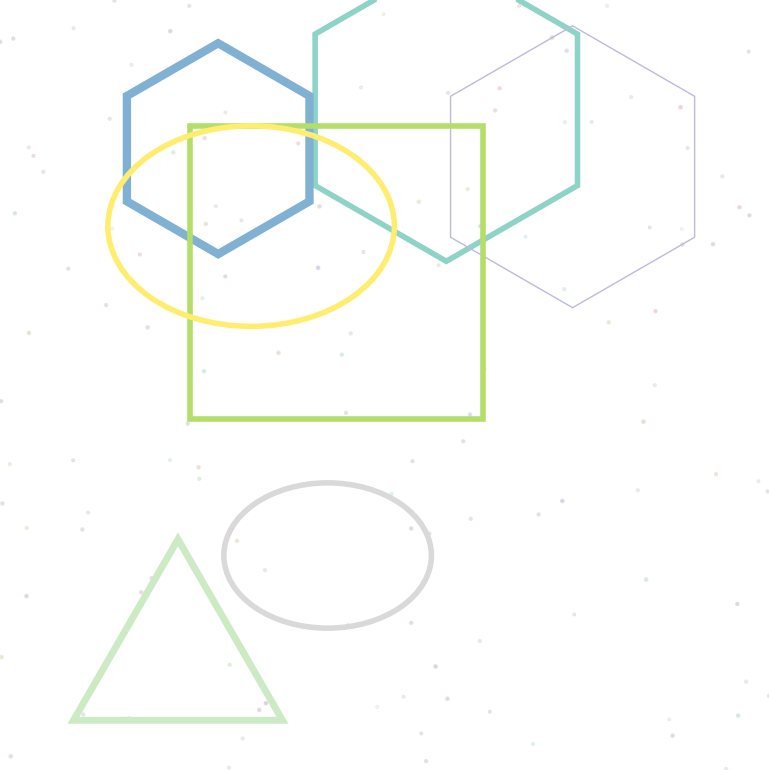[{"shape": "hexagon", "thickness": 2, "radius": 0.98, "center": [0.58, 0.857]}, {"shape": "hexagon", "thickness": 0.5, "radius": 0.92, "center": [0.744, 0.783]}, {"shape": "hexagon", "thickness": 3, "radius": 0.68, "center": [0.283, 0.807]}, {"shape": "square", "thickness": 2, "radius": 0.95, "center": [0.437, 0.646]}, {"shape": "oval", "thickness": 2, "radius": 0.67, "center": [0.425, 0.279]}, {"shape": "triangle", "thickness": 2.5, "radius": 0.78, "center": [0.231, 0.143]}, {"shape": "oval", "thickness": 2, "radius": 0.93, "center": [0.326, 0.706]}]